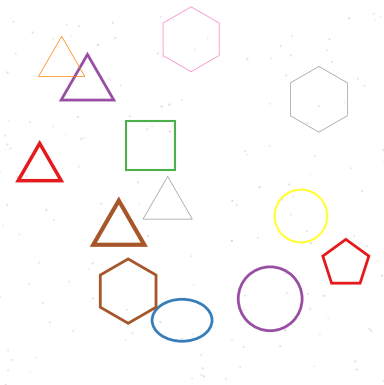[{"shape": "pentagon", "thickness": 2, "radius": 0.31, "center": [0.898, 0.315]}, {"shape": "triangle", "thickness": 2.5, "radius": 0.32, "center": [0.103, 0.563]}, {"shape": "oval", "thickness": 2, "radius": 0.39, "center": [0.473, 0.168]}, {"shape": "square", "thickness": 1.5, "radius": 0.32, "center": [0.39, 0.622]}, {"shape": "circle", "thickness": 2, "radius": 0.41, "center": [0.702, 0.224]}, {"shape": "triangle", "thickness": 2, "radius": 0.39, "center": [0.227, 0.78]}, {"shape": "triangle", "thickness": 0.5, "radius": 0.35, "center": [0.16, 0.836]}, {"shape": "circle", "thickness": 1.5, "radius": 0.34, "center": [0.782, 0.439]}, {"shape": "triangle", "thickness": 3, "radius": 0.38, "center": [0.309, 0.403]}, {"shape": "hexagon", "thickness": 2, "radius": 0.42, "center": [0.333, 0.244]}, {"shape": "hexagon", "thickness": 0.5, "radius": 0.42, "center": [0.496, 0.898]}, {"shape": "hexagon", "thickness": 0.5, "radius": 0.43, "center": [0.828, 0.742]}, {"shape": "triangle", "thickness": 0.5, "radius": 0.37, "center": [0.436, 0.468]}]